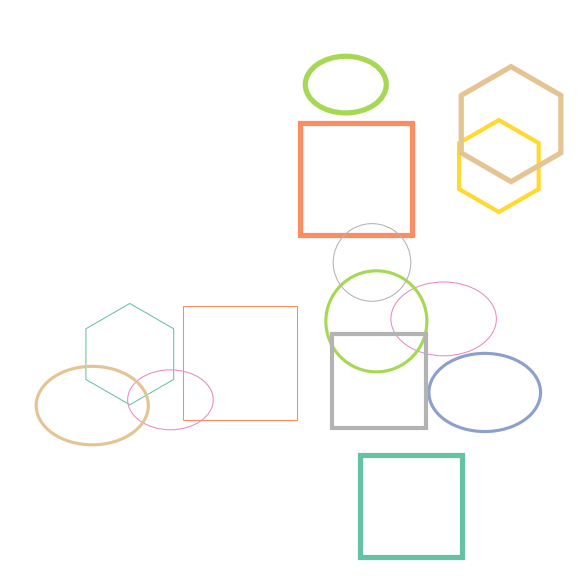[{"shape": "square", "thickness": 2.5, "radius": 0.44, "center": [0.712, 0.122]}, {"shape": "hexagon", "thickness": 0.5, "radius": 0.44, "center": [0.225, 0.386]}, {"shape": "square", "thickness": 2.5, "radius": 0.49, "center": [0.617, 0.69]}, {"shape": "square", "thickness": 0.5, "radius": 0.5, "center": [0.415, 0.37]}, {"shape": "oval", "thickness": 1.5, "radius": 0.48, "center": [0.839, 0.32]}, {"shape": "oval", "thickness": 0.5, "radius": 0.37, "center": [0.295, 0.307]}, {"shape": "oval", "thickness": 0.5, "radius": 0.46, "center": [0.768, 0.447]}, {"shape": "circle", "thickness": 1.5, "radius": 0.44, "center": [0.652, 0.443]}, {"shape": "oval", "thickness": 2.5, "radius": 0.35, "center": [0.599, 0.853]}, {"shape": "hexagon", "thickness": 2, "radius": 0.4, "center": [0.864, 0.712]}, {"shape": "hexagon", "thickness": 2.5, "radius": 0.5, "center": [0.885, 0.784]}, {"shape": "oval", "thickness": 1.5, "radius": 0.49, "center": [0.16, 0.297]}, {"shape": "square", "thickness": 2, "radius": 0.41, "center": [0.656, 0.34]}, {"shape": "circle", "thickness": 0.5, "radius": 0.34, "center": [0.644, 0.545]}]